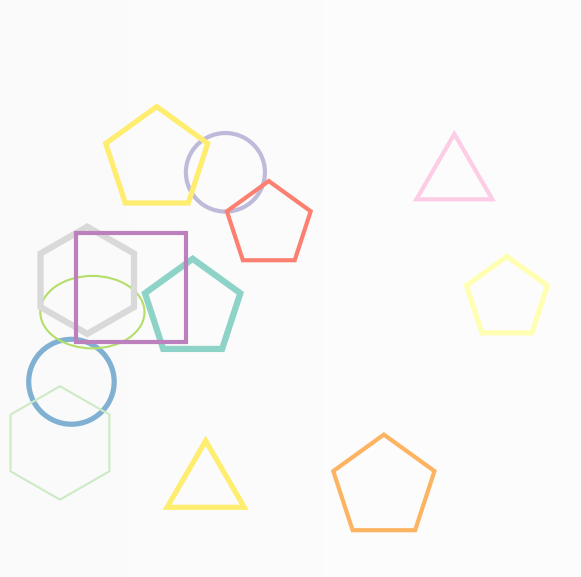[{"shape": "pentagon", "thickness": 3, "radius": 0.43, "center": [0.331, 0.465]}, {"shape": "pentagon", "thickness": 2.5, "radius": 0.37, "center": [0.872, 0.482]}, {"shape": "circle", "thickness": 2, "radius": 0.34, "center": [0.388, 0.701]}, {"shape": "pentagon", "thickness": 2, "radius": 0.38, "center": [0.462, 0.61]}, {"shape": "circle", "thickness": 2.5, "radius": 0.37, "center": [0.123, 0.338]}, {"shape": "pentagon", "thickness": 2, "radius": 0.46, "center": [0.66, 0.155]}, {"shape": "oval", "thickness": 1, "radius": 0.45, "center": [0.159, 0.459]}, {"shape": "triangle", "thickness": 2, "radius": 0.38, "center": [0.782, 0.692]}, {"shape": "hexagon", "thickness": 3, "radius": 0.46, "center": [0.15, 0.514]}, {"shape": "square", "thickness": 2, "radius": 0.47, "center": [0.226, 0.502]}, {"shape": "hexagon", "thickness": 1, "radius": 0.49, "center": [0.103, 0.232]}, {"shape": "triangle", "thickness": 2.5, "radius": 0.38, "center": [0.354, 0.159]}, {"shape": "pentagon", "thickness": 2.5, "radius": 0.46, "center": [0.27, 0.722]}]